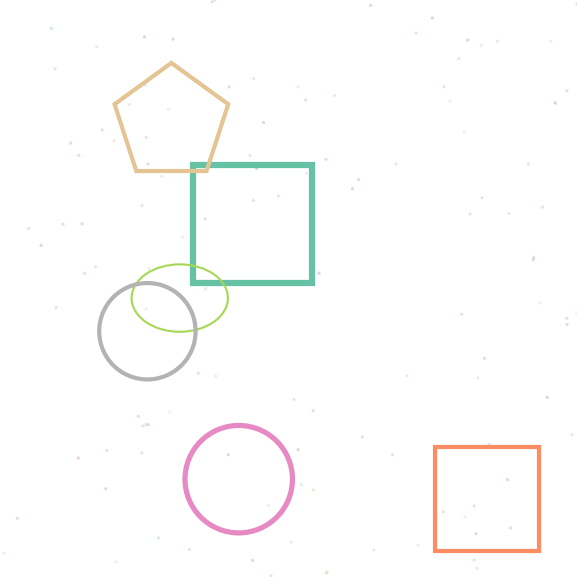[{"shape": "square", "thickness": 3, "radius": 0.51, "center": [0.437, 0.611]}, {"shape": "square", "thickness": 2, "radius": 0.45, "center": [0.844, 0.135]}, {"shape": "circle", "thickness": 2.5, "radius": 0.47, "center": [0.413, 0.169]}, {"shape": "oval", "thickness": 1, "radius": 0.42, "center": [0.311, 0.483]}, {"shape": "pentagon", "thickness": 2, "radius": 0.52, "center": [0.297, 0.787]}, {"shape": "circle", "thickness": 2, "radius": 0.42, "center": [0.255, 0.426]}]